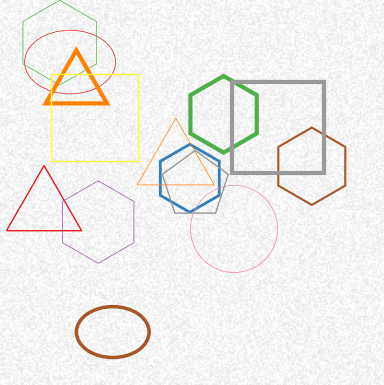[{"shape": "oval", "thickness": 0.5, "radius": 0.59, "center": [0.182, 0.839]}, {"shape": "triangle", "thickness": 1, "radius": 0.56, "center": [0.114, 0.457]}, {"shape": "hexagon", "thickness": 2, "radius": 0.44, "center": [0.493, 0.537]}, {"shape": "hexagon", "thickness": 3, "radius": 0.5, "center": [0.581, 0.703]}, {"shape": "hexagon", "thickness": 0.5, "radius": 0.55, "center": [0.155, 0.889]}, {"shape": "hexagon", "thickness": 0.5, "radius": 0.54, "center": [0.255, 0.423]}, {"shape": "triangle", "thickness": 3, "radius": 0.46, "center": [0.198, 0.777]}, {"shape": "triangle", "thickness": 0.5, "radius": 0.58, "center": [0.457, 0.578]}, {"shape": "square", "thickness": 1, "radius": 0.56, "center": [0.245, 0.695]}, {"shape": "oval", "thickness": 2.5, "radius": 0.47, "center": [0.293, 0.137]}, {"shape": "hexagon", "thickness": 1.5, "radius": 0.5, "center": [0.81, 0.568]}, {"shape": "circle", "thickness": 0.5, "radius": 0.57, "center": [0.608, 0.405]}, {"shape": "square", "thickness": 3, "radius": 0.6, "center": [0.722, 0.669]}, {"shape": "pentagon", "thickness": 1, "radius": 0.45, "center": [0.507, 0.519]}]